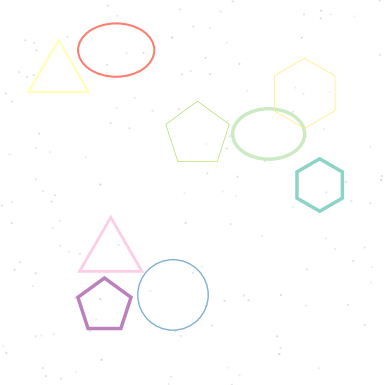[{"shape": "hexagon", "thickness": 2.5, "radius": 0.34, "center": [0.83, 0.519]}, {"shape": "triangle", "thickness": 1.5, "radius": 0.45, "center": [0.152, 0.806]}, {"shape": "oval", "thickness": 1.5, "radius": 0.49, "center": [0.302, 0.87]}, {"shape": "circle", "thickness": 1, "radius": 0.46, "center": [0.449, 0.234]}, {"shape": "pentagon", "thickness": 0.5, "radius": 0.43, "center": [0.513, 0.65]}, {"shape": "triangle", "thickness": 2, "radius": 0.47, "center": [0.288, 0.342]}, {"shape": "pentagon", "thickness": 2.5, "radius": 0.36, "center": [0.271, 0.205]}, {"shape": "oval", "thickness": 2.5, "radius": 0.47, "center": [0.698, 0.652]}, {"shape": "hexagon", "thickness": 0.5, "radius": 0.45, "center": [0.791, 0.758]}]